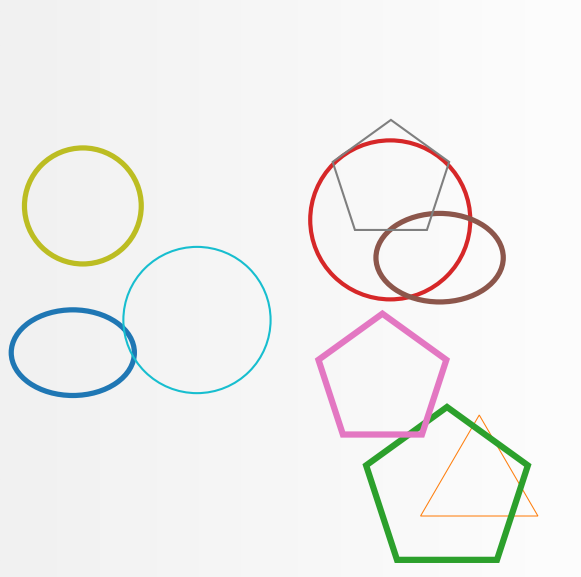[{"shape": "oval", "thickness": 2.5, "radius": 0.53, "center": [0.125, 0.388]}, {"shape": "triangle", "thickness": 0.5, "radius": 0.58, "center": [0.825, 0.164]}, {"shape": "pentagon", "thickness": 3, "radius": 0.73, "center": [0.769, 0.148]}, {"shape": "circle", "thickness": 2, "radius": 0.69, "center": [0.671, 0.618]}, {"shape": "oval", "thickness": 2.5, "radius": 0.55, "center": [0.756, 0.553]}, {"shape": "pentagon", "thickness": 3, "radius": 0.58, "center": [0.658, 0.34]}, {"shape": "pentagon", "thickness": 1, "radius": 0.53, "center": [0.673, 0.686]}, {"shape": "circle", "thickness": 2.5, "radius": 0.5, "center": [0.143, 0.643]}, {"shape": "circle", "thickness": 1, "radius": 0.63, "center": [0.339, 0.445]}]